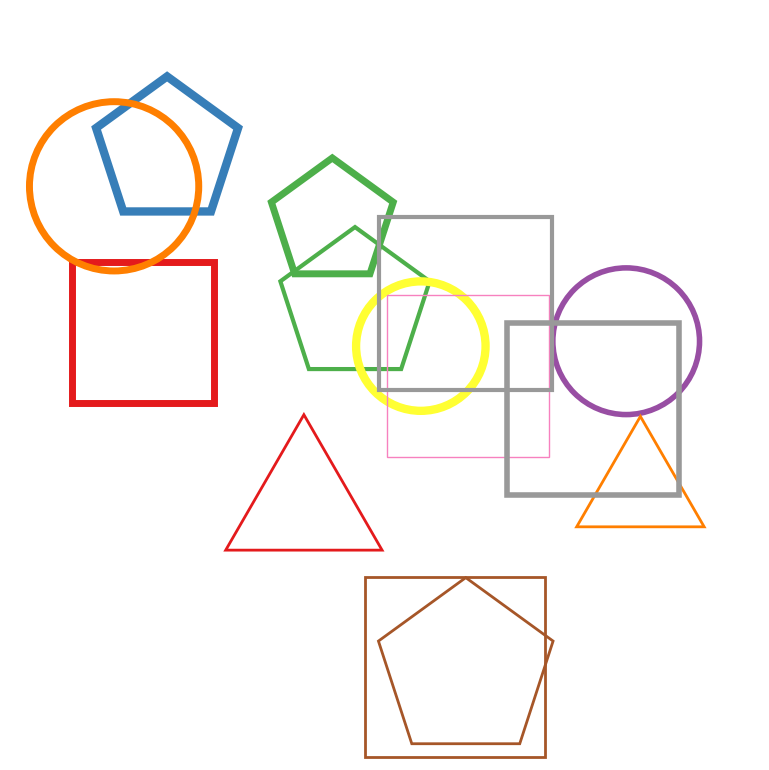[{"shape": "triangle", "thickness": 1, "radius": 0.59, "center": [0.395, 0.344]}, {"shape": "square", "thickness": 2.5, "radius": 0.46, "center": [0.186, 0.568]}, {"shape": "pentagon", "thickness": 3, "radius": 0.48, "center": [0.217, 0.804]}, {"shape": "pentagon", "thickness": 2.5, "radius": 0.42, "center": [0.432, 0.712]}, {"shape": "pentagon", "thickness": 1.5, "radius": 0.51, "center": [0.461, 0.603]}, {"shape": "circle", "thickness": 2, "radius": 0.48, "center": [0.813, 0.557]}, {"shape": "triangle", "thickness": 1, "radius": 0.48, "center": [0.832, 0.364]}, {"shape": "circle", "thickness": 2.5, "radius": 0.55, "center": [0.148, 0.758]}, {"shape": "circle", "thickness": 3, "radius": 0.42, "center": [0.547, 0.551]}, {"shape": "square", "thickness": 1, "radius": 0.59, "center": [0.591, 0.134]}, {"shape": "pentagon", "thickness": 1, "radius": 0.6, "center": [0.605, 0.131]}, {"shape": "square", "thickness": 0.5, "radius": 0.53, "center": [0.608, 0.512]}, {"shape": "square", "thickness": 1.5, "radius": 0.56, "center": [0.604, 0.606]}, {"shape": "square", "thickness": 2, "radius": 0.56, "center": [0.77, 0.469]}]